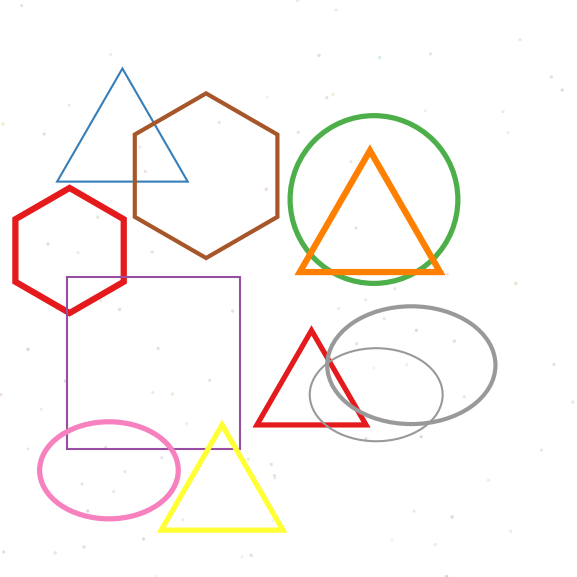[{"shape": "hexagon", "thickness": 3, "radius": 0.54, "center": [0.12, 0.565]}, {"shape": "triangle", "thickness": 2.5, "radius": 0.55, "center": [0.539, 0.318]}, {"shape": "triangle", "thickness": 1, "radius": 0.65, "center": [0.212, 0.75]}, {"shape": "circle", "thickness": 2.5, "radius": 0.73, "center": [0.648, 0.654]}, {"shape": "square", "thickness": 1, "radius": 0.75, "center": [0.266, 0.371]}, {"shape": "triangle", "thickness": 3, "radius": 0.7, "center": [0.641, 0.598]}, {"shape": "triangle", "thickness": 2.5, "radius": 0.61, "center": [0.385, 0.142]}, {"shape": "hexagon", "thickness": 2, "radius": 0.71, "center": [0.357, 0.695]}, {"shape": "oval", "thickness": 2.5, "radius": 0.6, "center": [0.189, 0.185]}, {"shape": "oval", "thickness": 2, "radius": 0.73, "center": [0.712, 0.367]}, {"shape": "oval", "thickness": 1, "radius": 0.58, "center": [0.651, 0.316]}]